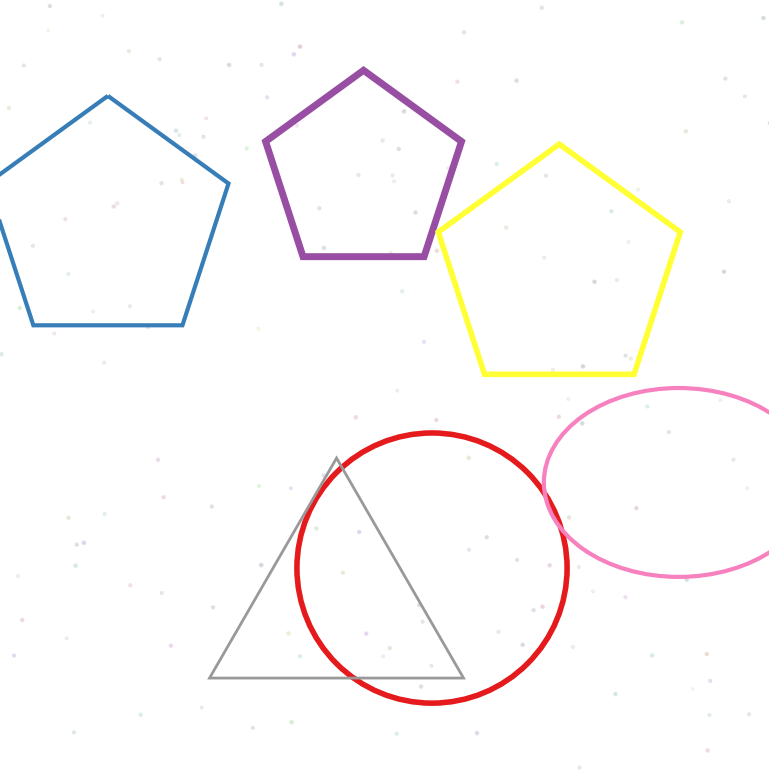[{"shape": "circle", "thickness": 2, "radius": 0.88, "center": [0.561, 0.262]}, {"shape": "pentagon", "thickness": 1.5, "radius": 0.82, "center": [0.14, 0.711]}, {"shape": "pentagon", "thickness": 2.5, "radius": 0.67, "center": [0.472, 0.775]}, {"shape": "pentagon", "thickness": 2, "radius": 0.83, "center": [0.726, 0.648]}, {"shape": "oval", "thickness": 1.5, "radius": 0.88, "center": [0.882, 0.373]}, {"shape": "triangle", "thickness": 1, "radius": 0.95, "center": [0.437, 0.215]}]